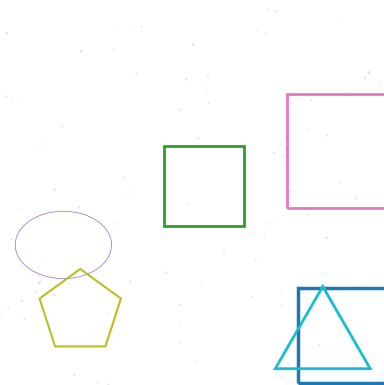[{"shape": "square", "thickness": 2.5, "radius": 0.62, "center": [0.897, 0.129]}, {"shape": "square", "thickness": 2, "radius": 0.52, "center": [0.53, 0.517]}, {"shape": "oval", "thickness": 0.5, "radius": 0.63, "center": [0.165, 0.364]}, {"shape": "square", "thickness": 2, "radius": 0.74, "center": [0.894, 0.607]}, {"shape": "pentagon", "thickness": 1.5, "radius": 0.56, "center": [0.208, 0.19]}, {"shape": "triangle", "thickness": 2, "radius": 0.71, "center": [0.838, 0.114]}]